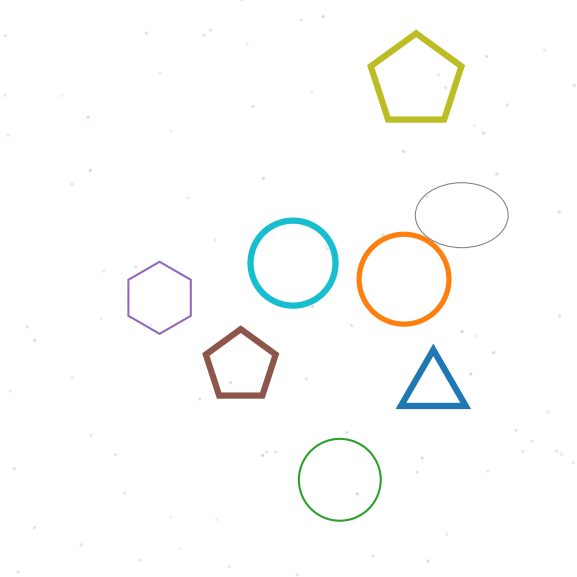[{"shape": "triangle", "thickness": 3, "radius": 0.32, "center": [0.75, 0.329]}, {"shape": "circle", "thickness": 2.5, "radius": 0.39, "center": [0.7, 0.516]}, {"shape": "circle", "thickness": 1, "radius": 0.35, "center": [0.588, 0.168]}, {"shape": "hexagon", "thickness": 1, "radius": 0.31, "center": [0.276, 0.483]}, {"shape": "pentagon", "thickness": 3, "radius": 0.32, "center": [0.417, 0.366]}, {"shape": "oval", "thickness": 0.5, "radius": 0.4, "center": [0.8, 0.626]}, {"shape": "pentagon", "thickness": 3, "radius": 0.41, "center": [0.721, 0.859]}, {"shape": "circle", "thickness": 3, "radius": 0.37, "center": [0.507, 0.543]}]